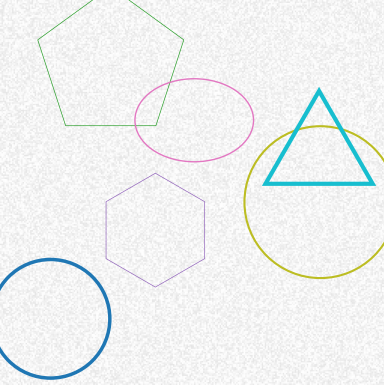[{"shape": "circle", "thickness": 2.5, "radius": 0.77, "center": [0.131, 0.172]}, {"shape": "pentagon", "thickness": 0.5, "radius": 1.0, "center": [0.288, 0.835]}, {"shape": "hexagon", "thickness": 0.5, "radius": 0.74, "center": [0.404, 0.402]}, {"shape": "oval", "thickness": 1, "radius": 0.77, "center": [0.505, 0.688]}, {"shape": "circle", "thickness": 1.5, "radius": 0.99, "center": [0.832, 0.475]}, {"shape": "triangle", "thickness": 3, "radius": 0.8, "center": [0.829, 0.603]}]